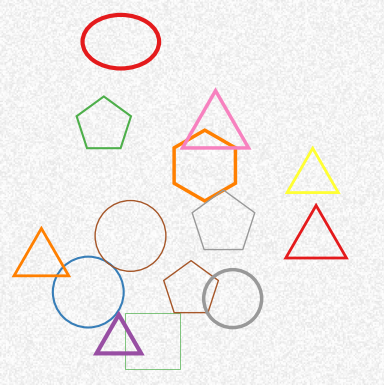[{"shape": "oval", "thickness": 3, "radius": 0.5, "center": [0.314, 0.892]}, {"shape": "triangle", "thickness": 2, "radius": 0.46, "center": [0.821, 0.375]}, {"shape": "circle", "thickness": 1.5, "radius": 0.46, "center": [0.229, 0.241]}, {"shape": "pentagon", "thickness": 1.5, "radius": 0.37, "center": [0.27, 0.675]}, {"shape": "square", "thickness": 0.5, "radius": 0.36, "center": [0.396, 0.115]}, {"shape": "triangle", "thickness": 3, "radius": 0.33, "center": [0.309, 0.116]}, {"shape": "hexagon", "thickness": 2.5, "radius": 0.46, "center": [0.532, 0.57]}, {"shape": "triangle", "thickness": 2, "radius": 0.41, "center": [0.108, 0.325]}, {"shape": "triangle", "thickness": 2, "radius": 0.38, "center": [0.812, 0.538]}, {"shape": "pentagon", "thickness": 1, "radius": 0.37, "center": [0.496, 0.248]}, {"shape": "circle", "thickness": 1, "radius": 0.46, "center": [0.339, 0.387]}, {"shape": "triangle", "thickness": 2.5, "radius": 0.5, "center": [0.56, 0.665]}, {"shape": "pentagon", "thickness": 1, "radius": 0.43, "center": [0.58, 0.421]}, {"shape": "circle", "thickness": 2.5, "radius": 0.38, "center": [0.604, 0.224]}]